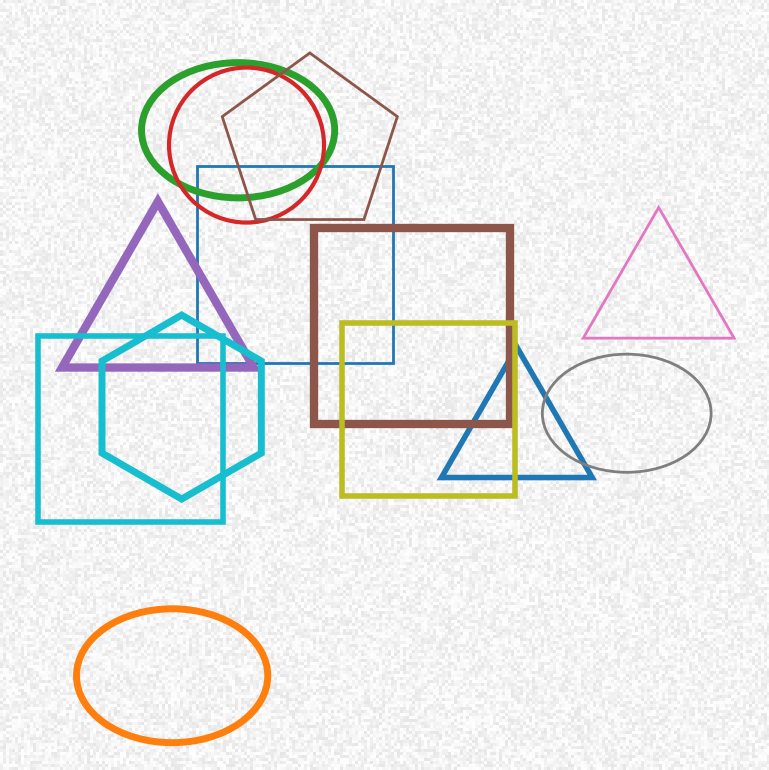[{"shape": "square", "thickness": 1, "radius": 0.64, "center": [0.383, 0.656]}, {"shape": "triangle", "thickness": 2, "radius": 0.56, "center": [0.671, 0.436]}, {"shape": "oval", "thickness": 2.5, "radius": 0.62, "center": [0.224, 0.122]}, {"shape": "oval", "thickness": 2.5, "radius": 0.63, "center": [0.309, 0.831]}, {"shape": "circle", "thickness": 1.5, "radius": 0.5, "center": [0.32, 0.812]}, {"shape": "triangle", "thickness": 3, "radius": 0.72, "center": [0.205, 0.595]}, {"shape": "square", "thickness": 3, "radius": 0.64, "center": [0.535, 0.577]}, {"shape": "pentagon", "thickness": 1, "radius": 0.6, "center": [0.402, 0.812]}, {"shape": "triangle", "thickness": 1, "radius": 0.57, "center": [0.855, 0.617]}, {"shape": "oval", "thickness": 1, "radius": 0.55, "center": [0.814, 0.463]}, {"shape": "square", "thickness": 2, "radius": 0.56, "center": [0.556, 0.468]}, {"shape": "hexagon", "thickness": 2.5, "radius": 0.6, "center": [0.236, 0.471]}, {"shape": "square", "thickness": 2, "radius": 0.6, "center": [0.17, 0.443]}]